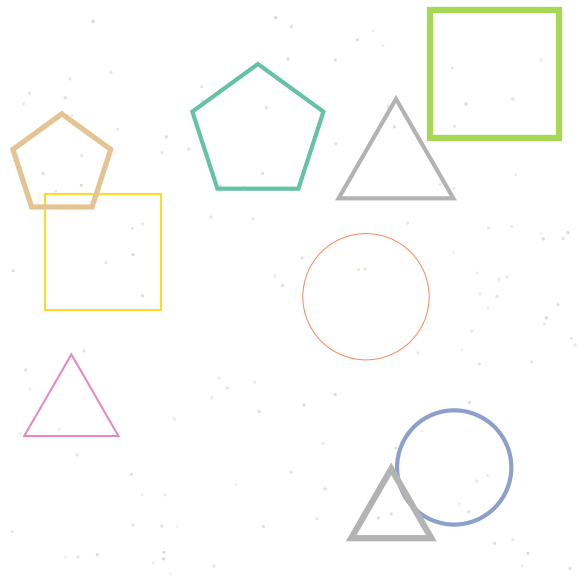[{"shape": "pentagon", "thickness": 2, "radius": 0.6, "center": [0.447, 0.769]}, {"shape": "circle", "thickness": 0.5, "radius": 0.55, "center": [0.634, 0.485]}, {"shape": "circle", "thickness": 2, "radius": 0.49, "center": [0.787, 0.19]}, {"shape": "triangle", "thickness": 1, "radius": 0.47, "center": [0.124, 0.291]}, {"shape": "square", "thickness": 3, "radius": 0.56, "center": [0.856, 0.871]}, {"shape": "square", "thickness": 1, "radius": 0.5, "center": [0.178, 0.562]}, {"shape": "pentagon", "thickness": 2.5, "radius": 0.45, "center": [0.107, 0.713]}, {"shape": "triangle", "thickness": 2, "radius": 0.57, "center": [0.686, 0.713]}, {"shape": "triangle", "thickness": 3, "radius": 0.4, "center": [0.678, 0.107]}]